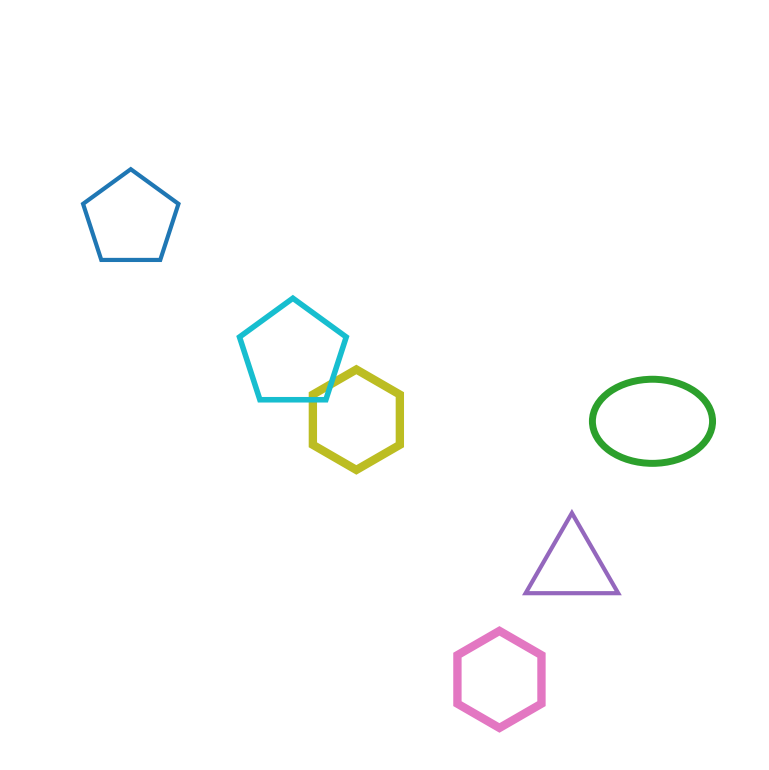[{"shape": "pentagon", "thickness": 1.5, "radius": 0.33, "center": [0.17, 0.715]}, {"shape": "oval", "thickness": 2.5, "radius": 0.39, "center": [0.847, 0.453]}, {"shape": "triangle", "thickness": 1.5, "radius": 0.35, "center": [0.743, 0.264]}, {"shape": "hexagon", "thickness": 3, "radius": 0.32, "center": [0.649, 0.118]}, {"shape": "hexagon", "thickness": 3, "radius": 0.33, "center": [0.463, 0.455]}, {"shape": "pentagon", "thickness": 2, "radius": 0.36, "center": [0.38, 0.54]}]